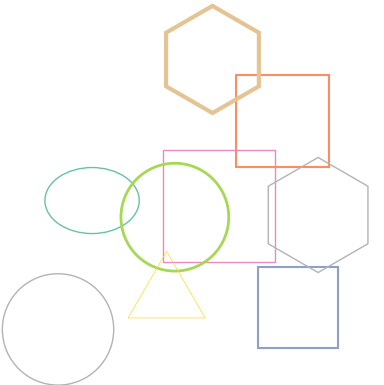[{"shape": "oval", "thickness": 1, "radius": 0.61, "center": [0.239, 0.479]}, {"shape": "square", "thickness": 1.5, "radius": 0.6, "center": [0.733, 0.685]}, {"shape": "square", "thickness": 1.5, "radius": 0.52, "center": [0.774, 0.202]}, {"shape": "square", "thickness": 1, "radius": 0.73, "center": [0.569, 0.464]}, {"shape": "circle", "thickness": 2, "radius": 0.7, "center": [0.454, 0.436]}, {"shape": "triangle", "thickness": 0.5, "radius": 0.58, "center": [0.433, 0.232]}, {"shape": "hexagon", "thickness": 3, "radius": 0.7, "center": [0.552, 0.846]}, {"shape": "hexagon", "thickness": 1, "radius": 0.75, "center": [0.826, 0.442]}, {"shape": "circle", "thickness": 1, "radius": 0.72, "center": [0.151, 0.144]}]